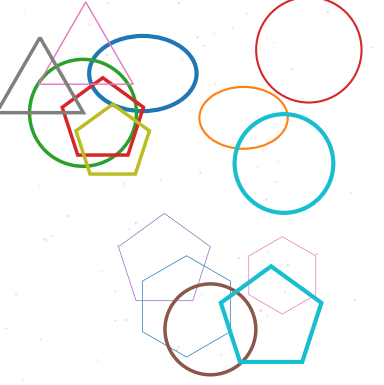[{"shape": "oval", "thickness": 3, "radius": 0.7, "center": [0.371, 0.809]}, {"shape": "hexagon", "thickness": 0.5, "radius": 0.66, "center": [0.484, 0.204]}, {"shape": "oval", "thickness": 1.5, "radius": 0.57, "center": [0.633, 0.694]}, {"shape": "circle", "thickness": 2.5, "radius": 0.69, "center": [0.216, 0.707]}, {"shape": "circle", "thickness": 1.5, "radius": 0.68, "center": [0.802, 0.871]}, {"shape": "pentagon", "thickness": 2.5, "radius": 0.55, "center": [0.267, 0.687]}, {"shape": "pentagon", "thickness": 0.5, "radius": 0.63, "center": [0.427, 0.32]}, {"shape": "circle", "thickness": 2.5, "radius": 0.59, "center": [0.546, 0.145]}, {"shape": "hexagon", "thickness": 0.5, "radius": 0.5, "center": [0.733, 0.285]}, {"shape": "triangle", "thickness": 1, "radius": 0.71, "center": [0.223, 0.852]}, {"shape": "triangle", "thickness": 2.5, "radius": 0.65, "center": [0.104, 0.772]}, {"shape": "pentagon", "thickness": 2.5, "radius": 0.5, "center": [0.293, 0.629]}, {"shape": "pentagon", "thickness": 3, "radius": 0.69, "center": [0.704, 0.171]}, {"shape": "circle", "thickness": 3, "radius": 0.64, "center": [0.738, 0.575]}]